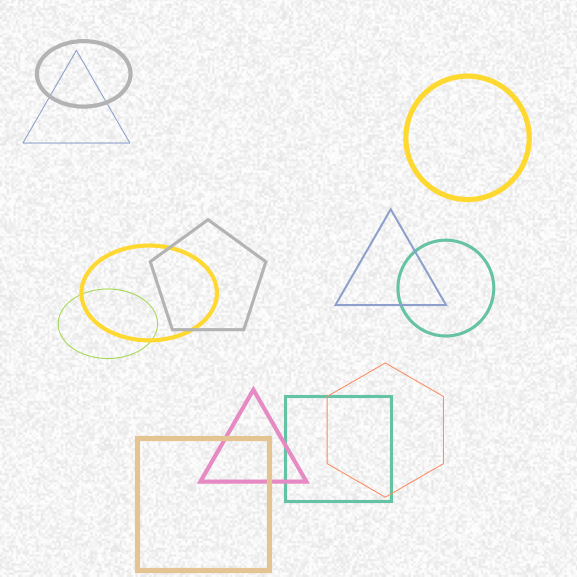[{"shape": "square", "thickness": 1.5, "radius": 0.46, "center": [0.585, 0.223]}, {"shape": "circle", "thickness": 1.5, "radius": 0.41, "center": [0.772, 0.5]}, {"shape": "hexagon", "thickness": 0.5, "radius": 0.58, "center": [0.667, 0.254]}, {"shape": "triangle", "thickness": 1, "radius": 0.55, "center": [0.677, 0.526]}, {"shape": "triangle", "thickness": 0.5, "radius": 0.53, "center": [0.132, 0.805]}, {"shape": "triangle", "thickness": 2, "radius": 0.53, "center": [0.439, 0.218]}, {"shape": "oval", "thickness": 0.5, "radius": 0.43, "center": [0.187, 0.438]}, {"shape": "oval", "thickness": 2, "radius": 0.59, "center": [0.258, 0.492]}, {"shape": "circle", "thickness": 2.5, "radius": 0.53, "center": [0.81, 0.76]}, {"shape": "square", "thickness": 2.5, "radius": 0.57, "center": [0.352, 0.127]}, {"shape": "pentagon", "thickness": 1.5, "radius": 0.53, "center": [0.36, 0.513]}, {"shape": "oval", "thickness": 2, "radius": 0.41, "center": [0.145, 0.871]}]